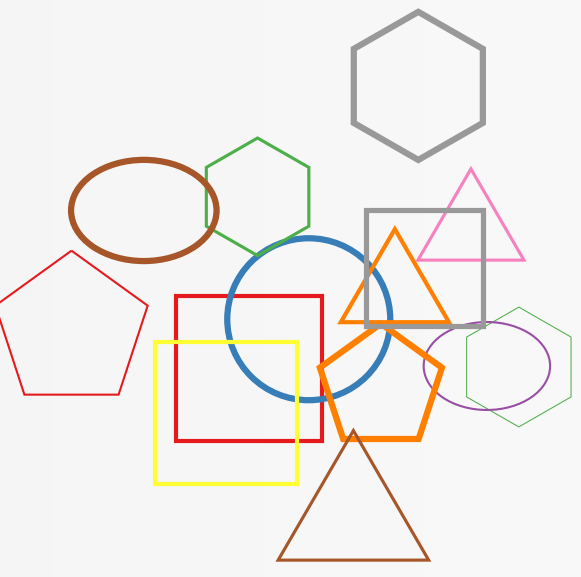[{"shape": "square", "thickness": 2, "radius": 0.63, "center": [0.428, 0.362]}, {"shape": "pentagon", "thickness": 1, "radius": 0.69, "center": [0.123, 0.427]}, {"shape": "circle", "thickness": 3, "radius": 0.7, "center": [0.531, 0.446]}, {"shape": "hexagon", "thickness": 1.5, "radius": 0.51, "center": [0.443, 0.658]}, {"shape": "hexagon", "thickness": 0.5, "radius": 0.52, "center": [0.893, 0.364]}, {"shape": "oval", "thickness": 1, "radius": 0.54, "center": [0.838, 0.365]}, {"shape": "triangle", "thickness": 2, "radius": 0.54, "center": [0.679, 0.495]}, {"shape": "pentagon", "thickness": 3, "radius": 0.55, "center": [0.655, 0.328]}, {"shape": "square", "thickness": 2, "radius": 0.61, "center": [0.389, 0.284]}, {"shape": "triangle", "thickness": 1.5, "radius": 0.75, "center": [0.608, 0.104]}, {"shape": "oval", "thickness": 3, "radius": 0.63, "center": [0.247, 0.635]}, {"shape": "triangle", "thickness": 1.5, "radius": 0.53, "center": [0.81, 0.601]}, {"shape": "square", "thickness": 2.5, "radius": 0.5, "center": [0.73, 0.535]}, {"shape": "hexagon", "thickness": 3, "radius": 0.64, "center": [0.72, 0.85]}]